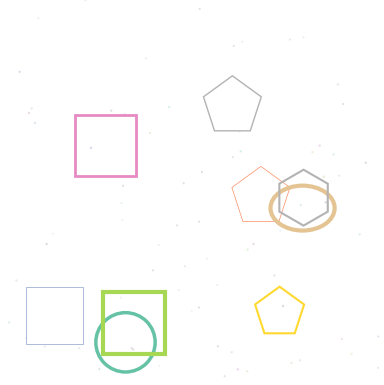[{"shape": "circle", "thickness": 2.5, "radius": 0.39, "center": [0.326, 0.111]}, {"shape": "pentagon", "thickness": 0.5, "radius": 0.4, "center": [0.678, 0.488]}, {"shape": "square", "thickness": 0.5, "radius": 0.37, "center": [0.141, 0.18]}, {"shape": "square", "thickness": 2, "radius": 0.39, "center": [0.274, 0.621]}, {"shape": "square", "thickness": 3, "radius": 0.41, "center": [0.348, 0.16]}, {"shape": "pentagon", "thickness": 1.5, "radius": 0.33, "center": [0.726, 0.188]}, {"shape": "oval", "thickness": 3, "radius": 0.42, "center": [0.786, 0.459]}, {"shape": "hexagon", "thickness": 1.5, "radius": 0.36, "center": [0.788, 0.487]}, {"shape": "pentagon", "thickness": 1, "radius": 0.39, "center": [0.604, 0.724]}]